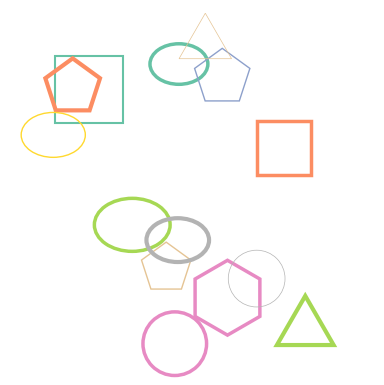[{"shape": "oval", "thickness": 2.5, "radius": 0.38, "center": [0.465, 0.834]}, {"shape": "square", "thickness": 1.5, "radius": 0.44, "center": [0.231, 0.768]}, {"shape": "pentagon", "thickness": 3, "radius": 0.37, "center": [0.189, 0.774]}, {"shape": "square", "thickness": 2.5, "radius": 0.35, "center": [0.737, 0.615]}, {"shape": "pentagon", "thickness": 1, "radius": 0.38, "center": [0.577, 0.799]}, {"shape": "hexagon", "thickness": 2.5, "radius": 0.49, "center": [0.591, 0.227]}, {"shape": "circle", "thickness": 2.5, "radius": 0.41, "center": [0.454, 0.107]}, {"shape": "triangle", "thickness": 3, "radius": 0.43, "center": [0.793, 0.146]}, {"shape": "oval", "thickness": 2.5, "radius": 0.49, "center": [0.343, 0.416]}, {"shape": "oval", "thickness": 1, "radius": 0.42, "center": [0.138, 0.65]}, {"shape": "triangle", "thickness": 0.5, "radius": 0.39, "center": [0.533, 0.887]}, {"shape": "pentagon", "thickness": 1, "radius": 0.34, "center": [0.432, 0.304]}, {"shape": "circle", "thickness": 0.5, "radius": 0.37, "center": [0.667, 0.276]}, {"shape": "oval", "thickness": 3, "radius": 0.41, "center": [0.462, 0.376]}]